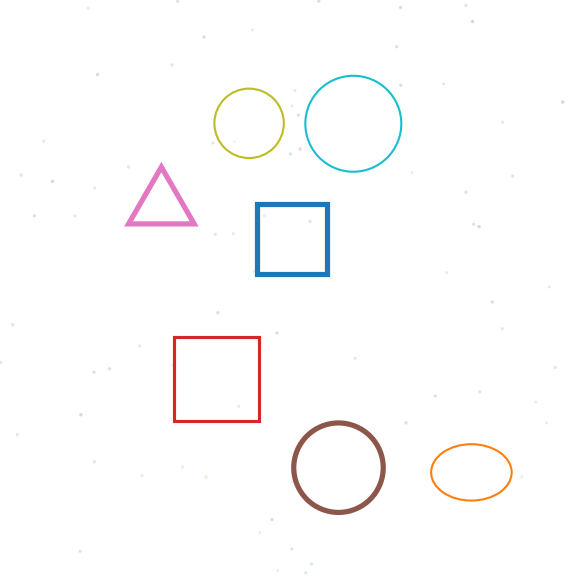[{"shape": "square", "thickness": 2.5, "radius": 0.3, "center": [0.506, 0.586]}, {"shape": "oval", "thickness": 1, "radius": 0.35, "center": [0.816, 0.181]}, {"shape": "square", "thickness": 1.5, "radius": 0.37, "center": [0.375, 0.342]}, {"shape": "circle", "thickness": 2.5, "radius": 0.39, "center": [0.586, 0.189]}, {"shape": "triangle", "thickness": 2.5, "radius": 0.33, "center": [0.279, 0.644]}, {"shape": "circle", "thickness": 1, "radius": 0.3, "center": [0.431, 0.786]}, {"shape": "circle", "thickness": 1, "radius": 0.42, "center": [0.612, 0.785]}]